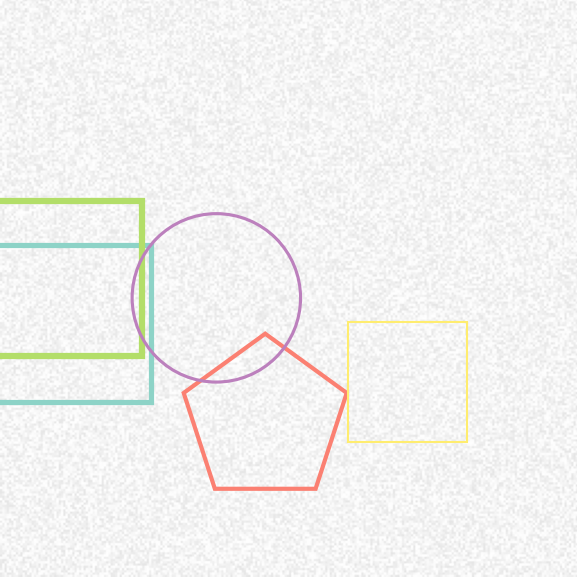[{"shape": "square", "thickness": 2.5, "radius": 0.68, "center": [0.126, 0.439]}, {"shape": "pentagon", "thickness": 2, "radius": 0.74, "center": [0.459, 0.273]}, {"shape": "square", "thickness": 3, "radius": 0.67, "center": [0.112, 0.516]}, {"shape": "circle", "thickness": 1.5, "radius": 0.73, "center": [0.375, 0.483]}, {"shape": "square", "thickness": 1, "radius": 0.52, "center": [0.706, 0.338]}]